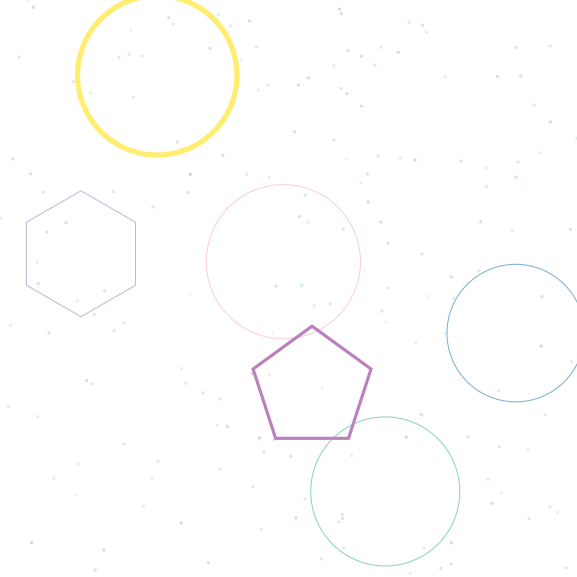[{"shape": "circle", "thickness": 0.5, "radius": 0.65, "center": [0.667, 0.148]}, {"shape": "hexagon", "thickness": 0.5, "radius": 0.55, "center": [0.14, 0.56]}, {"shape": "circle", "thickness": 0.5, "radius": 0.6, "center": [0.893, 0.422]}, {"shape": "circle", "thickness": 0.5, "radius": 0.67, "center": [0.491, 0.546]}, {"shape": "pentagon", "thickness": 1.5, "radius": 0.54, "center": [0.54, 0.327]}, {"shape": "circle", "thickness": 2.5, "radius": 0.69, "center": [0.272, 0.869]}]